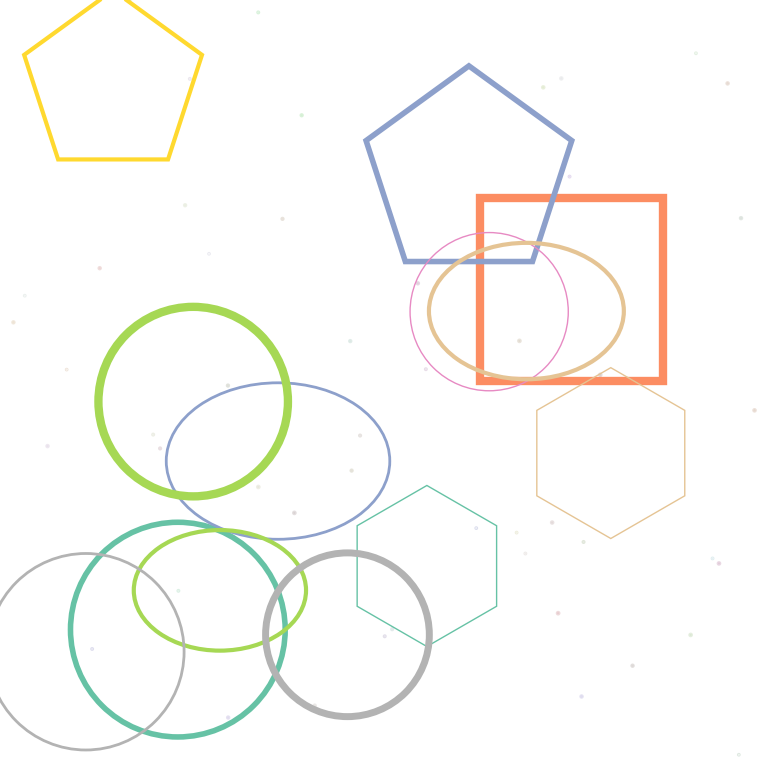[{"shape": "hexagon", "thickness": 0.5, "radius": 0.52, "center": [0.554, 0.265]}, {"shape": "circle", "thickness": 2, "radius": 0.7, "center": [0.231, 0.182]}, {"shape": "square", "thickness": 3, "radius": 0.59, "center": [0.743, 0.624]}, {"shape": "oval", "thickness": 1, "radius": 0.73, "center": [0.361, 0.401]}, {"shape": "pentagon", "thickness": 2, "radius": 0.7, "center": [0.609, 0.774]}, {"shape": "circle", "thickness": 0.5, "radius": 0.51, "center": [0.635, 0.595]}, {"shape": "oval", "thickness": 1.5, "radius": 0.56, "center": [0.286, 0.233]}, {"shape": "circle", "thickness": 3, "radius": 0.62, "center": [0.251, 0.478]}, {"shape": "pentagon", "thickness": 1.5, "radius": 0.61, "center": [0.147, 0.891]}, {"shape": "oval", "thickness": 1.5, "radius": 0.63, "center": [0.684, 0.596]}, {"shape": "hexagon", "thickness": 0.5, "radius": 0.55, "center": [0.793, 0.412]}, {"shape": "circle", "thickness": 2.5, "radius": 0.53, "center": [0.451, 0.176]}, {"shape": "circle", "thickness": 1, "radius": 0.64, "center": [0.111, 0.154]}]